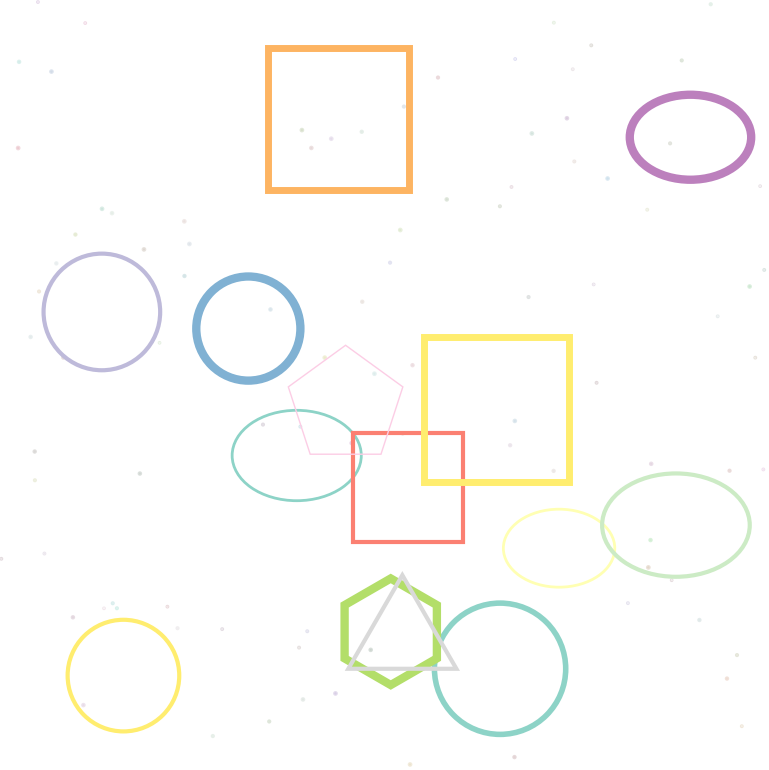[{"shape": "oval", "thickness": 1, "radius": 0.42, "center": [0.385, 0.408]}, {"shape": "circle", "thickness": 2, "radius": 0.43, "center": [0.649, 0.131]}, {"shape": "oval", "thickness": 1, "radius": 0.36, "center": [0.726, 0.288]}, {"shape": "circle", "thickness": 1.5, "radius": 0.38, "center": [0.132, 0.595]}, {"shape": "square", "thickness": 1.5, "radius": 0.36, "center": [0.53, 0.367]}, {"shape": "circle", "thickness": 3, "radius": 0.34, "center": [0.323, 0.573]}, {"shape": "square", "thickness": 2.5, "radius": 0.46, "center": [0.44, 0.846]}, {"shape": "hexagon", "thickness": 3, "radius": 0.35, "center": [0.507, 0.18]}, {"shape": "pentagon", "thickness": 0.5, "radius": 0.39, "center": [0.449, 0.473]}, {"shape": "triangle", "thickness": 1.5, "radius": 0.41, "center": [0.523, 0.172]}, {"shape": "oval", "thickness": 3, "radius": 0.39, "center": [0.897, 0.822]}, {"shape": "oval", "thickness": 1.5, "radius": 0.48, "center": [0.878, 0.318]}, {"shape": "circle", "thickness": 1.5, "radius": 0.36, "center": [0.16, 0.123]}, {"shape": "square", "thickness": 2.5, "radius": 0.47, "center": [0.644, 0.468]}]